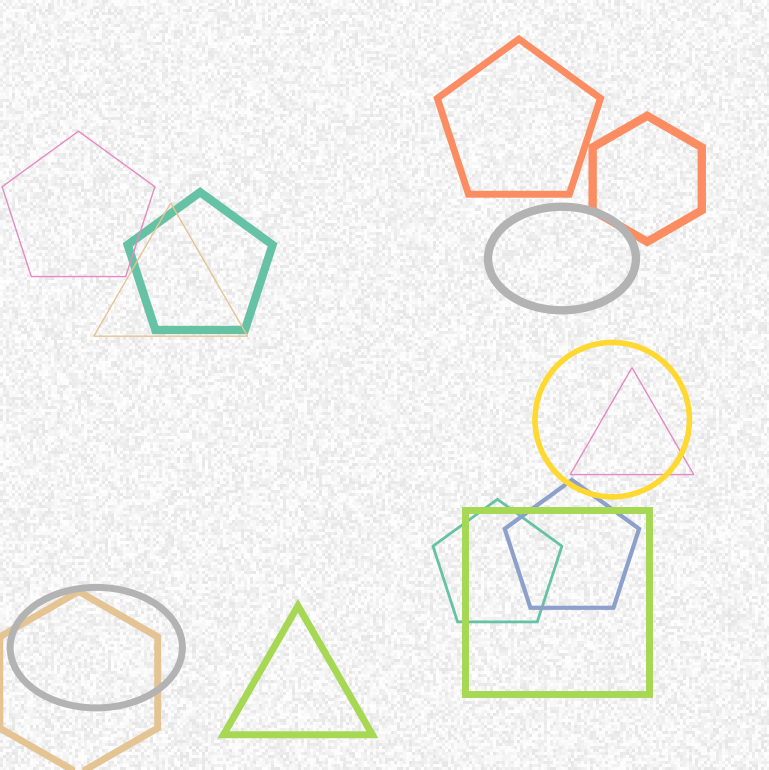[{"shape": "pentagon", "thickness": 3, "radius": 0.49, "center": [0.26, 0.651]}, {"shape": "pentagon", "thickness": 1, "radius": 0.44, "center": [0.646, 0.264]}, {"shape": "hexagon", "thickness": 3, "radius": 0.41, "center": [0.841, 0.768]}, {"shape": "pentagon", "thickness": 2.5, "radius": 0.56, "center": [0.674, 0.838]}, {"shape": "pentagon", "thickness": 1.5, "radius": 0.46, "center": [0.743, 0.285]}, {"shape": "triangle", "thickness": 0.5, "radius": 0.46, "center": [0.821, 0.43]}, {"shape": "pentagon", "thickness": 0.5, "radius": 0.52, "center": [0.102, 0.725]}, {"shape": "square", "thickness": 2.5, "radius": 0.6, "center": [0.723, 0.218]}, {"shape": "triangle", "thickness": 2.5, "radius": 0.56, "center": [0.387, 0.102]}, {"shape": "circle", "thickness": 2, "radius": 0.5, "center": [0.795, 0.455]}, {"shape": "hexagon", "thickness": 2.5, "radius": 0.59, "center": [0.102, 0.114]}, {"shape": "triangle", "thickness": 0.5, "radius": 0.58, "center": [0.222, 0.621]}, {"shape": "oval", "thickness": 3, "radius": 0.48, "center": [0.73, 0.664]}, {"shape": "oval", "thickness": 2.5, "radius": 0.56, "center": [0.125, 0.159]}]